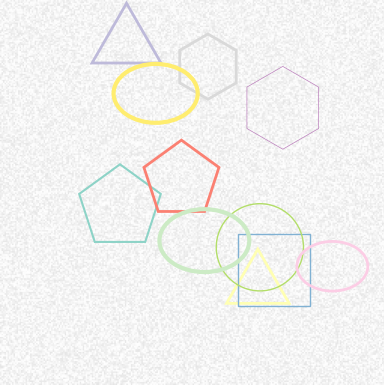[{"shape": "pentagon", "thickness": 1.5, "radius": 0.56, "center": [0.312, 0.462]}, {"shape": "triangle", "thickness": 2, "radius": 0.47, "center": [0.67, 0.259]}, {"shape": "triangle", "thickness": 2, "radius": 0.52, "center": [0.329, 0.888]}, {"shape": "pentagon", "thickness": 2, "radius": 0.51, "center": [0.471, 0.534]}, {"shape": "square", "thickness": 1, "radius": 0.47, "center": [0.712, 0.299]}, {"shape": "circle", "thickness": 1, "radius": 0.57, "center": [0.675, 0.358]}, {"shape": "oval", "thickness": 2, "radius": 0.46, "center": [0.863, 0.308]}, {"shape": "hexagon", "thickness": 2, "radius": 0.42, "center": [0.54, 0.827]}, {"shape": "hexagon", "thickness": 0.5, "radius": 0.54, "center": [0.735, 0.72]}, {"shape": "oval", "thickness": 3, "radius": 0.58, "center": [0.531, 0.375]}, {"shape": "oval", "thickness": 3, "radius": 0.55, "center": [0.404, 0.757]}]